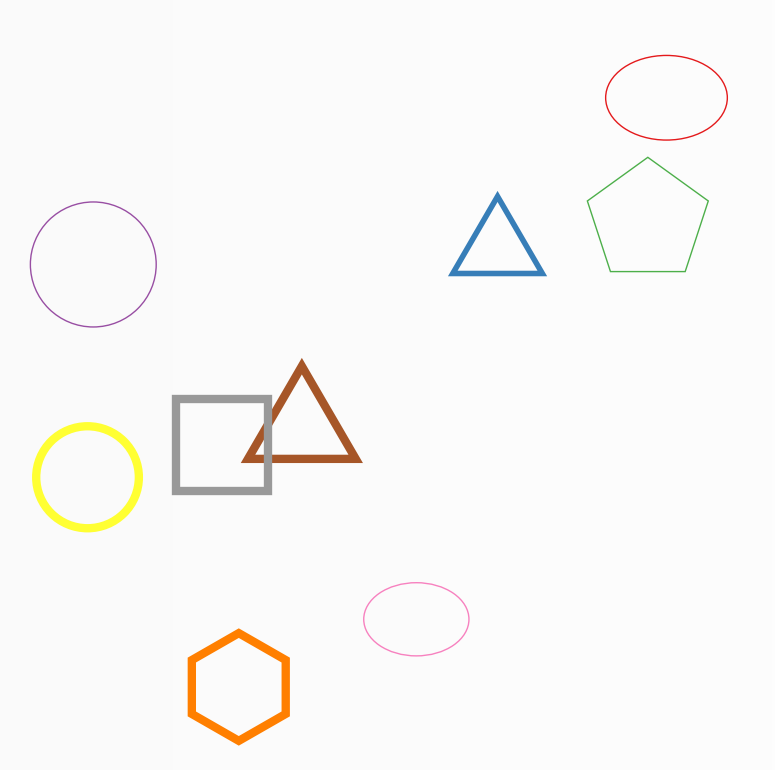[{"shape": "oval", "thickness": 0.5, "radius": 0.39, "center": [0.86, 0.873]}, {"shape": "triangle", "thickness": 2, "radius": 0.33, "center": [0.642, 0.678]}, {"shape": "pentagon", "thickness": 0.5, "radius": 0.41, "center": [0.836, 0.714]}, {"shape": "circle", "thickness": 0.5, "radius": 0.41, "center": [0.12, 0.657]}, {"shape": "hexagon", "thickness": 3, "radius": 0.35, "center": [0.308, 0.108]}, {"shape": "circle", "thickness": 3, "radius": 0.33, "center": [0.113, 0.38]}, {"shape": "triangle", "thickness": 3, "radius": 0.4, "center": [0.389, 0.444]}, {"shape": "oval", "thickness": 0.5, "radius": 0.34, "center": [0.537, 0.196]}, {"shape": "square", "thickness": 3, "radius": 0.3, "center": [0.286, 0.422]}]